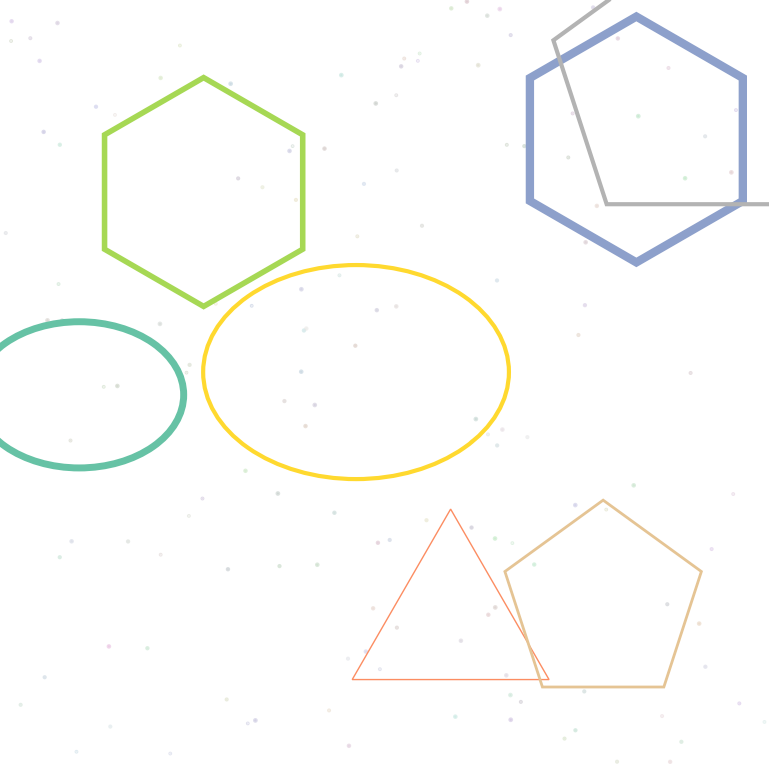[{"shape": "oval", "thickness": 2.5, "radius": 0.68, "center": [0.103, 0.487]}, {"shape": "triangle", "thickness": 0.5, "radius": 0.74, "center": [0.585, 0.191]}, {"shape": "hexagon", "thickness": 3, "radius": 0.8, "center": [0.826, 0.819]}, {"shape": "hexagon", "thickness": 2, "radius": 0.74, "center": [0.264, 0.751]}, {"shape": "oval", "thickness": 1.5, "radius": 0.99, "center": [0.462, 0.517]}, {"shape": "pentagon", "thickness": 1, "radius": 0.67, "center": [0.783, 0.216]}, {"shape": "pentagon", "thickness": 1.5, "radius": 0.95, "center": [0.9, 0.889]}]